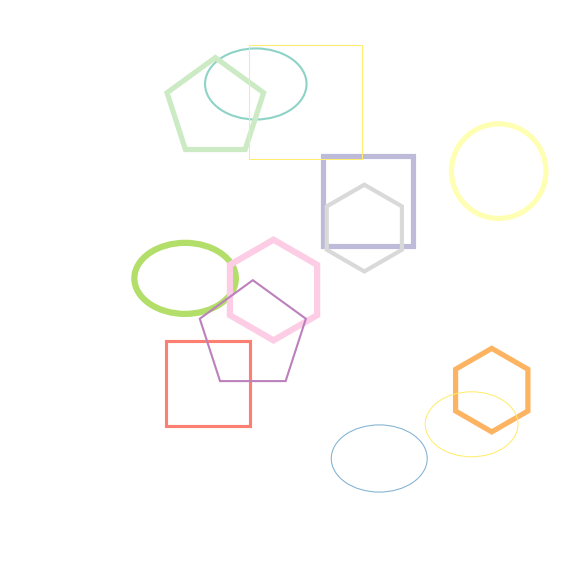[{"shape": "oval", "thickness": 1, "radius": 0.44, "center": [0.443, 0.854]}, {"shape": "circle", "thickness": 2.5, "radius": 0.41, "center": [0.864, 0.703]}, {"shape": "square", "thickness": 2.5, "radius": 0.39, "center": [0.637, 0.65]}, {"shape": "square", "thickness": 1.5, "radius": 0.36, "center": [0.361, 0.335]}, {"shape": "oval", "thickness": 0.5, "radius": 0.42, "center": [0.657, 0.205]}, {"shape": "hexagon", "thickness": 2.5, "radius": 0.36, "center": [0.852, 0.324]}, {"shape": "oval", "thickness": 3, "radius": 0.44, "center": [0.321, 0.517]}, {"shape": "hexagon", "thickness": 3, "radius": 0.44, "center": [0.474, 0.497]}, {"shape": "hexagon", "thickness": 2, "radius": 0.38, "center": [0.631, 0.604]}, {"shape": "pentagon", "thickness": 1, "radius": 0.48, "center": [0.438, 0.417]}, {"shape": "pentagon", "thickness": 2.5, "radius": 0.44, "center": [0.373, 0.811]}, {"shape": "square", "thickness": 0.5, "radius": 0.49, "center": [0.529, 0.822]}, {"shape": "oval", "thickness": 0.5, "radius": 0.4, "center": [0.817, 0.264]}]